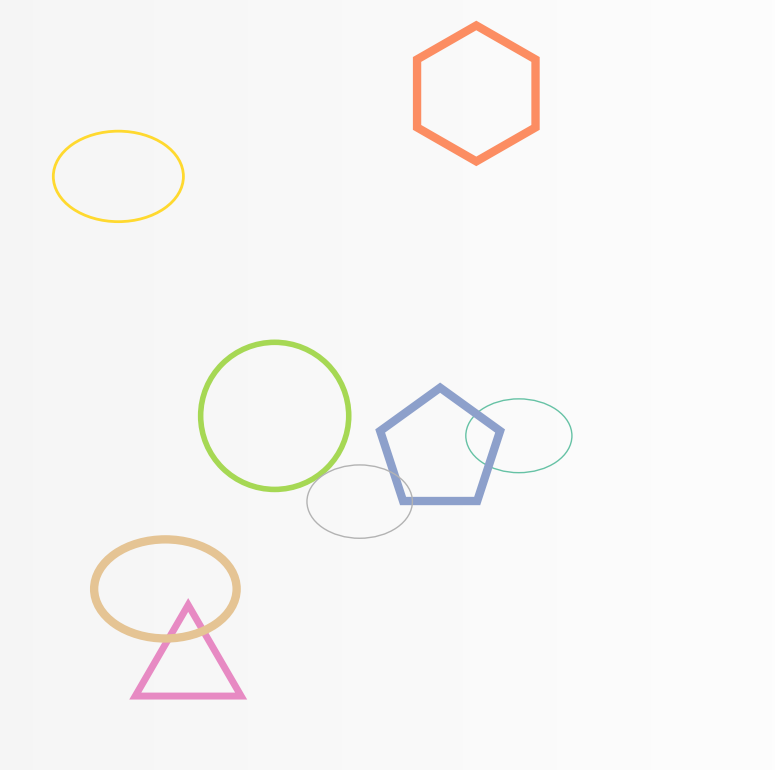[{"shape": "oval", "thickness": 0.5, "radius": 0.34, "center": [0.67, 0.434]}, {"shape": "hexagon", "thickness": 3, "radius": 0.44, "center": [0.615, 0.879]}, {"shape": "pentagon", "thickness": 3, "radius": 0.41, "center": [0.568, 0.415]}, {"shape": "triangle", "thickness": 2.5, "radius": 0.39, "center": [0.243, 0.135]}, {"shape": "circle", "thickness": 2, "radius": 0.48, "center": [0.354, 0.46]}, {"shape": "oval", "thickness": 1, "radius": 0.42, "center": [0.153, 0.771]}, {"shape": "oval", "thickness": 3, "radius": 0.46, "center": [0.213, 0.235]}, {"shape": "oval", "thickness": 0.5, "radius": 0.34, "center": [0.464, 0.349]}]